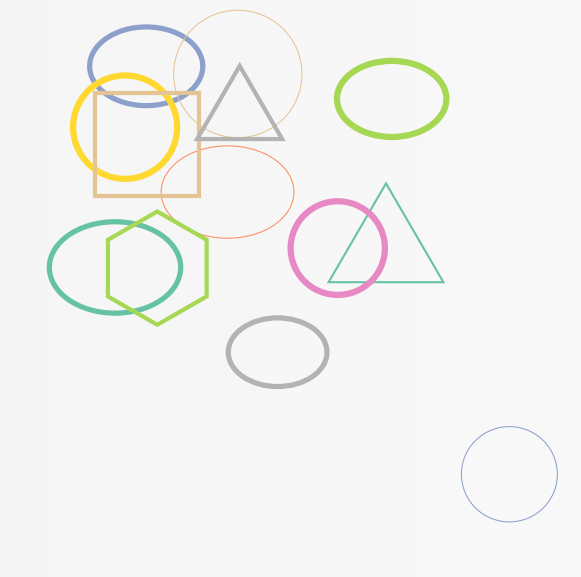[{"shape": "oval", "thickness": 2.5, "radius": 0.57, "center": [0.198, 0.536]}, {"shape": "triangle", "thickness": 1, "radius": 0.57, "center": [0.664, 0.568]}, {"shape": "oval", "thickness": 0.5, "radius": 0.57, "center": [0.392, 0.667]}, {"shape": "circle", "thickness": 0.5, "radius": 0.41, "center": [0.876, 0.178]}, {"shape": "oval", "thickness": 2.5, "radius": 0.49, "center": [0.252, 0.884]}, {"shape": "circle", "thickness": 3, "radius": 0.41, "center": [0.581, 0.57]}, {"shape": "oval", "thickness": 3, "radius": 0.47, "center": [0.674, 0.828]}, {"shape": "hexagon", "thickness": 2, "radius": 0.49, "center": [0.271, 0.535]}, {"shape": "circle", "thickness": 3, "radius": 0.45, "center": [0.215, 0.779]}, {"shape": "square", "thickness": 2, "radius": 0.45, "center": [0.253, 0.749]}, {"shape": "circle", "thickness": 0.5, "radius": 0.55, "center": [0.409, 0.871]}, {"shape": "triangle", "thickness": 2, "radius": 0.42, "center": [0.412, 0.801]}, {"shape": "oval", "thickness": 2.5, "radius": 0.42, "center": [0.478, 0.389]}]